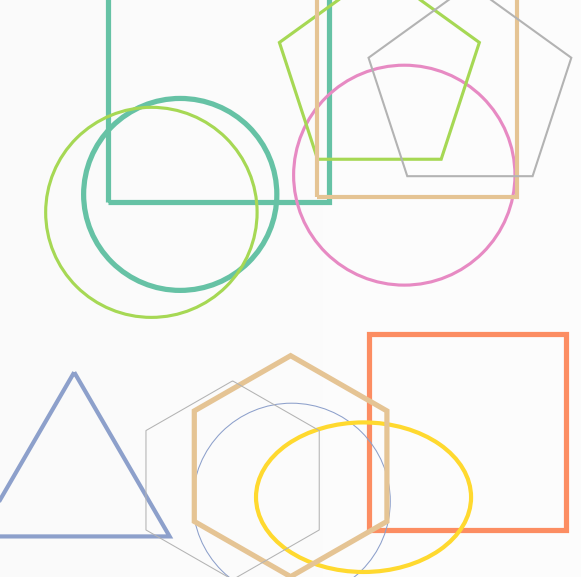[{"shape": "circle", "thickness": 2.5, "radius": 0.83, "center": [0.31, 0.662]}, {"shape": "square", "thickness": 2.5, "radius": 0.95, "center": [0.376, 0.84]}, {"shape": "square", "thickness": 2.5, "radius": 0.85, "center": [0.805, 0.25]}, {"shape": "triangle", "thickness": 2, "radius": 0.95, "center": [0.128, 0.165]}, {"shape": "circle", "thickness": 0.5, "radius": 0.85, "center": [0.502, 0.131]}, {"shape": "circle", "thickness": 1.5, "radius": 0.95, "center": [0.696, 0.696]}, {"shape": "circle", "thickness": 1.5, "radius": 0.91, "center": [0.26, 0.631]}, {"shape": "pentagon", "thickness": 1.5, "radius": 0.9, "center": [0.653, 0.87]}, {"shape": "oval", "thickness": 2, "radius": 0.92, "center": [0.625, 0.138]}, {"shape": "square", "thickness": 2, "radius": 0.86, "center": [0.718, 0.83]}, {"shape": "hexagon", "thickness": 2.5, "radius": 0.96, "center": [0.5, 0.192]}, {"shape": "hexagon", "thickness": 0.5, "radius": 0.86, "center": [0.4, 0.168]}, {"shape": "pentagon", "thickness": 1, "radius": 0.92, "center": [0.808, 0.842]}]